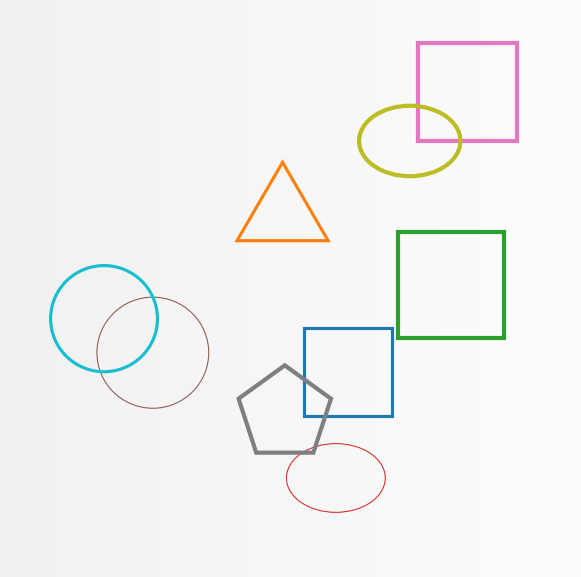[{"shape": "square", "thickness": 1.5, "radius": 0.38, "center": [0.598, 0.355]}, {"shape": "triangle", "thickness": 1.5, "radius": 0.45, "center": [0.486, 0.628]}, {"shape": "square", "thickness": 2, "radius": 0.46, "center": [0.776, 0.506]}, {"shape": "oval", "thickness": 0.5, "radius": 0.43, "center": [0.578, 0.171]}, {"shape": "circle", "thickness": 0.5, "radius": 0.48, "center": [0.263, 0.388]}, {"shape": "square", "thickness": 2, "radius": 0.43, "center": [0.804, 0.839]}, {"shape": "pentagon", "thickness": 2, "radius": 0.42, "center": [0.49, 0.283]}, {"shape": "oval", "thickness": 2, "radius": 0.44, "center": [0.705, 0.755]}, {"shape": "circle", "thickness": 1.5, "radius": 0.46, "center": [0.179, 0.447]}]